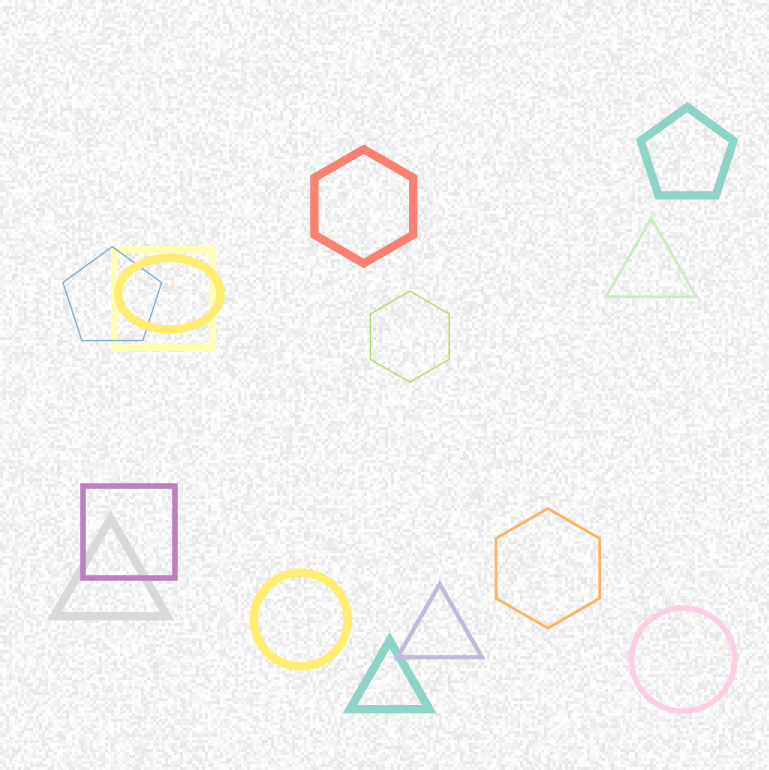[{"shape": "triangle", "thickness": 3, "radius": 0.3, "center": [0.506, 0.109]}, {"shape": "pentagon", "thickness": 3, "radius": 0.32, "center": [0.892, 0.798]}, {"shape": "square", "thickness": 2.5, "radius": 0.32, "center": [0.212, 0.613]}, {"shape": "triangle", "thickness": 1.5, "radius": 0.32, "center": [0.571, 0.178]}, {"shape": "hexagon", "thickness": 3, "radius": 0.37, "center": [0.472, 0.732]}, {"shape": "pentagon", "thickness": 0.5, "radius": 0.34, "center": [0.146, 0.612]}, {"shape": "hexagon", "thickness": 1, "radius": 0.39, "center": [0.711, 0.262]}, {"shape": "hexagon", "thickness": 0.5, "radius": 0.3, "center": [0.532, 0.563]}, {"shape": "circle", "thickness": 2, "radius": 0.33, "center": [0.887, 0.143]}, {"shape": "triangle", "thickness": 3, "radius": 0.42, "center": [0.144, 0.242]}, {"shape": "square", "thickness": 2, "radius": 0.3, "center": [0.167, 0.309]}, {"shape": "triangle", "thickness": 1, "radius": 0.34, "center": [0.846, 0.648]}, {"shape": "circle", "thickness": 3, "radius": 0.3, "center": [0.39, 0.195]}, {"shape": "oval", "thickness": 3, "radius": 0.33, "center": [0.22, 0.619]}]